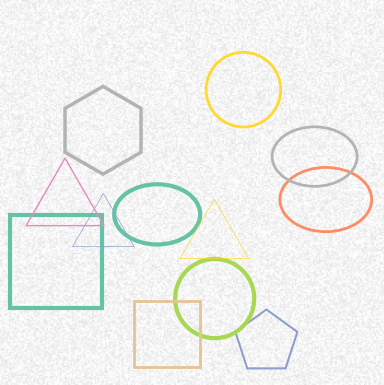[{"shape": "square", "thickness": 3, "radius": 0.6, "center": [0.146, 0.321]}, {"shape": "oval", "thickness": 3, "radius": 0.56, "center": [0.408, 0.443]}, {"shape": "oval", "thickness": 2, "radius": 0.6, "center": [0.846, 0.482]}, {"shape": "triangle", "thickness": 0.5, "radius": 0.46, "center": [0.268, 0.406]}, {"shape": "pentagon", "thickness": 1.5, "radius": 0.42, "center": [0.692, 0.112]}, {"shape": "triangle", "thickness": 1, "radius": 0.58, "center": [0.169, 0.472]}, {"shape": "circle", "thickness": 3, "radius": 0.51, "center": [0.558, 0.225]}, {"shape": "circle", "thickness": 2, "radius": 0.48, "center": [0.632, 0.767]}, {"shape": "triangle", "thickness": 0.5, "radius": 0.52, "center": [0.557, 0.38]}, {"shape": "square", "thickness": 2, "radius": 0.43, "center": [0.434, 0.132]}, {"shape": "hexagon", "thickness": 2.5, "radius": 0.57, "center": [0.268, 0.662]}, {"shape": "oval", "thickness": 2, "radius": 0.55, "center": [0.817, 0.593]}]